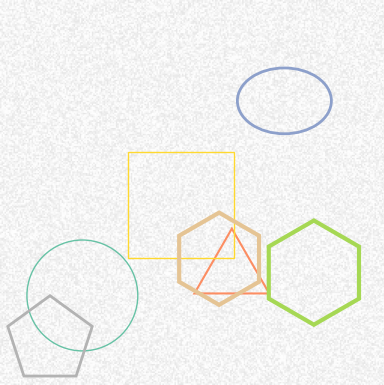[{"shape": "circle", "thickness": 1, "radius": 0.72, "center": [0.214, 0.233]}, {"shape": "triangle", "thickness": 1.5, "radius": 0.56, "center": [0.602, 0.294]}, {"shape": "oval", "thickness": 2, "radius": 0.61, "center": [0.739, 0.738]}, {"shape": "hexagon", "thickness": 3, "radius": 0.68, "center": [0.815, 0.292]}, {"shape": "square", "thickness": 1, "radius": 0.69, "center": [0.471, 0.468]}, {"shape": "hexagon", "thickness": 3, "radius": 0.6, "center": [0.569, 0.328]}, {"shape": "pentagon", "thickness": 2, "radius": 0.58, "center": [0.13, 0.117]}]